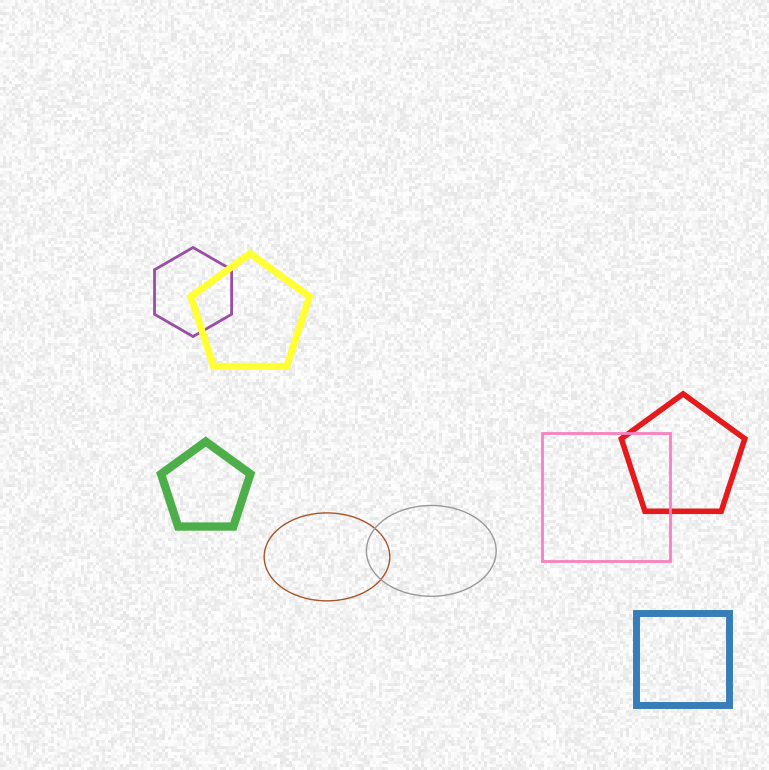[{"shape": "pentagon", "thickness": 2, "radius": 0.42, "center": [0.887, 0.404]}, {"shape": "square", "thickness": 2.5, "radius": 0.3, "center": [0.886, 0.144]}, {"shape": "pentagon", "thickness": 3, "radius": 0.31, "center": [0.267, 0.366]}, {"shape": "hexagon", "thickness": 1, "radius": 0.29, "center": [0.251, 0.621]}, {"shape": "pentagon", "thickness": 2.5, "radius": 0.4, "center": [0.325, 0.59]}, {"shape": "oval", "thickness": 0.5, "radius": 0.41, "center": [0.425, 0.277]}, {"shape": "square", "thickness": 1, "radius": 0.42, "center": [0.787, 0.355]}, {"shape": "oval", "thickness": 0.5, "radius": 0.42, "center": [0.56, 0.285]}]